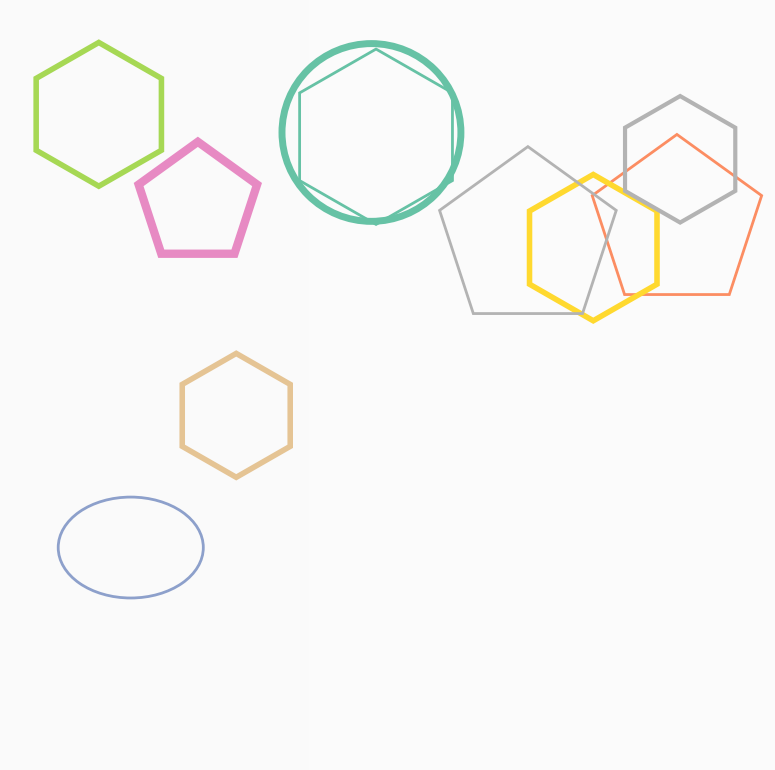[{"shape": "circle", "thickness": 2.5, "radius": 0.58, "center": [0.479, 0.828]}, {"shape": "hexagon", "thickness": 1, "radius": 0.57, "center": [0.485, 0.822]}, {"shape": "pentagon", "thickness": 1, "radius": 0.57, "center": [0.873, 0.71]}, {"shape": "oval", "thickness": 1, "radius": 0.47, "center": [0.169, 0.289]}, {"shape": "pentagon", "thickness": 3, "radius": 0.4, "center": [0.255, 0.735]}, {"shape": "hexagon", "thickness": 2, "radius": 0.47, "center": [0.127, 0.852]}, {"shape": "hexagon", "thickness": 2, "radius": 0.47, "center": [0.765, 0.678]}, {"shape": "hexagon", "thickness": 2, "radius": 0.4, "center": [0.305, 0.461]}, {"shape": "pentagon", "thickness": 1, "radius": 0.6, "center": [0.681, 0.69]}, {"shape": "hexagon", "thickness": 1.5, "radius": 0.41, "center": [0.878, 0.793]}]